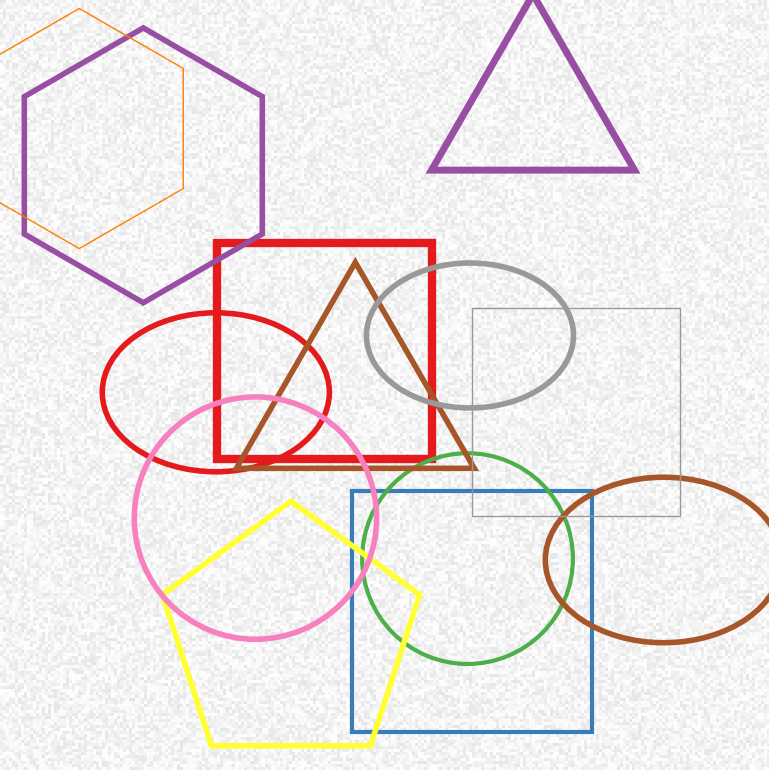[{"shape": "oval", "thickness": 2, "radius": 0.74, "center": [0.28, 0.491]}, {"shape": "square", "thickness": 3, "radius": 0.7, "center": [0.421, 0.544]}, {"shape": "square", "thickness": 1.5, "radius": 0.78, "center": [0.613, 0.206]}, {"shape": "circle", "thickness": 1.5, "radius": 0.68, "center": [0.607, 0.275]}, {"shape": "triangle", "thickness": 2.5, "radius": 0.76, "center": [0.692, 0.855]}, {"shape": "hexagon", "thickness": 2, "radius": 0.89, "center": [0.186, 0.785]}, {"shape": "hexagon", "thickness": 0.5, "radius": 0.78, "center": [0.103, 0.833]}, {"shape": "pentagon", "thickness": 2, "radius": 0.88, "center": [0.378, 0.173]}, {"shape": "oval", "thickness": 2, "radius": 0.77, "center": [0.862, 0.273]}, {"shape": "triangle", "thickness": 2, "radius": 0.89, "center": [0.461, 0.481]}, {"shape": "circle", "thickness": 2, "radius": 0.79, "center": [0.332, 0.327]}, {"shape": "oval", "thickness": 2, "radius": 0.67, "center": [0.61, 0.564]}, {"shape": "square", "thickness": 0.5, "radius": 0.68, "center": [0.748, 0.465]}]